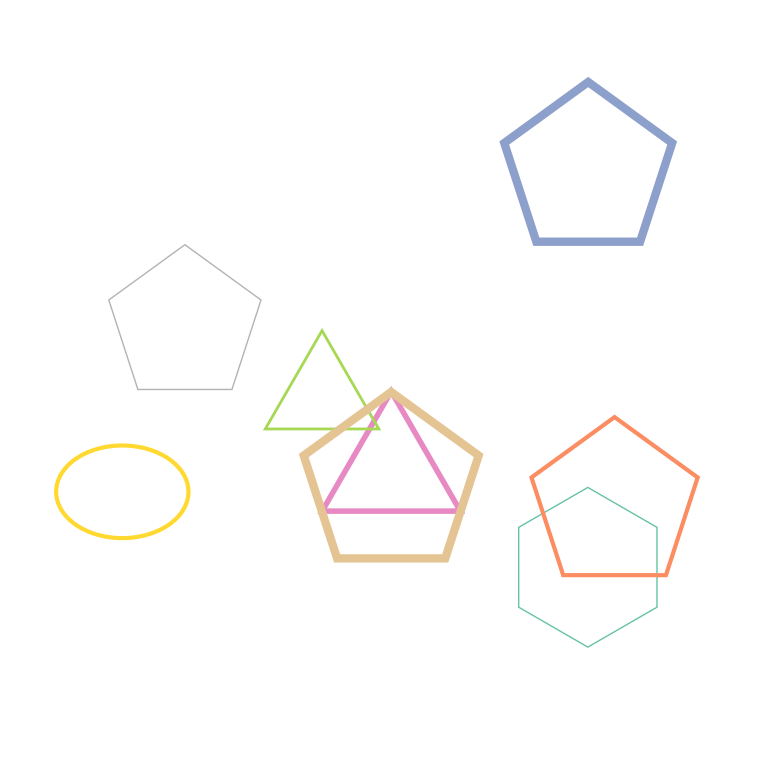[{"shape": "hexagon", "thickness": 0.5, "radius": 0.52, "center": [0.763, 0.263]}, {"shape": "pentagon", "thickness": 1.5, "radius": 0.57, "center": [0.798, 0.345]}, {"shape": "pentagon", "thickness": 3, "radius": 0.57, "center": [0.764, 0.779]}, {"shape": "triangle", "thickness": 2, "radius": 0.52, "center": [0.508, 0.388]}, {"shape": "triangle", "thickness": 1, "radius": 0.43, "center": [0.418, 0.485]}, {"shape": "oval", "thickness": 1.5, "radius": 0.43, "center": [0.159, 0.361]}, {"shape": "pentagon", "thickness": 3, "radius": 0.6, "center": [0.508, 0.371]}, {"shape": "pentagon", "thickness": 0.5, "radius": 0.52, "center": [0.24, 0.578]}]